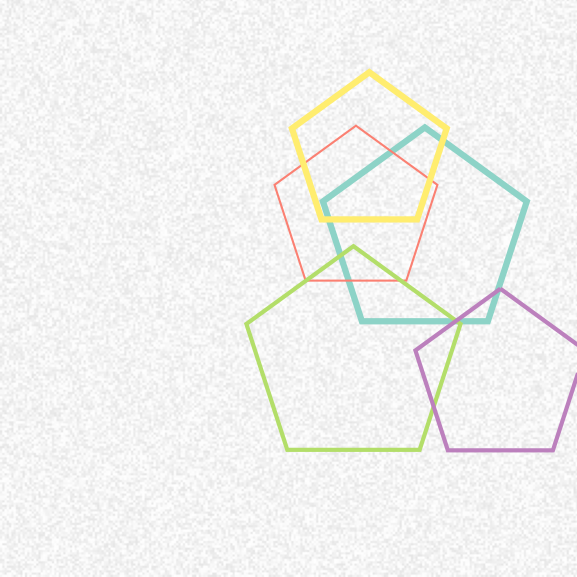[{"shape": "pentagon", "thickness": 3, "radius": 0.93, "center": [0.736, 0.593]}, {"shape": "pentagon", "thickness": 1, "radius": 0.74, "center": [0.616, 0.633]}, {"shape": "pentagon", "thickness": 2, "radius": 0.97, "center": [0.612, 0.378]}, {"shape": "pentagon", "thickness": 2, "radius": 0.77, "center": [0.866, 0.344]}, {"shape": "pentagon", "thickness": 3, "radius": 0.7, "center": [0.64, 0.733]}]